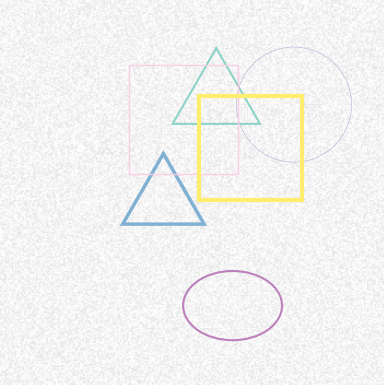[{"shape": "triangle", "thickness": 1.5, "radius": 0.66, "center": [0.562, 0.744]}, {"shape": "circle", "thickness": 0.5, "radius": 0.75, "center": [0.764, 0.728]}, {"shape": "triangle", "thickness": 2.5, "radius": 0.61, "center": [0.424, 0.479]}, {"shape": "square", "thickness": 1, "radius": 0.71, "center": [0.476, 0.69]}, {"shape": "oval", "thickness": 1.5, "radius": 0.64, "center": [0.604, 0.206]}, {"shape": "square", "thickness": 3, "radius": 0.67, "center": [0.651, 0.616]}]